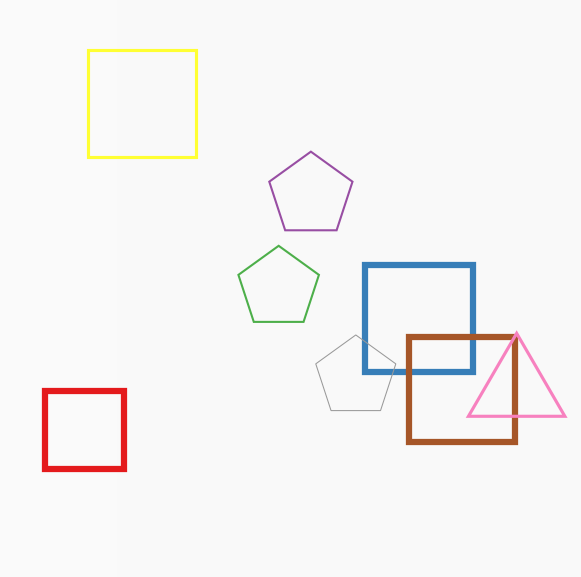[{"shape": "square", "thickness": 3, "radius": 0.34, "center": [0.146, 0.254]}, {"shape": "square", "thickness": 3, "radius": 0.46, "center": [0.721, 0.448]}, {"shape": "pentagon", "thickness": 1, "radius": 0.36, "center": [0.479, 0.501]}, {"shape": "pentagon", "thickness": 1, "radius": 0.38, "center": [0.535, 0.661]}, {"shape": "square", "thickness": 1.5, "radius": 0.46, "center": [0.244, 0.82]}, {"shape": "square", "thickness": 3, "radius": 0.45, "center": [0.795, 0.325]}, {"shape": "triangle", "thickness": 1.5, "radius": 0.48, "center": [0.889, 0.326]}, {"shape": "pentagon", "thickness": 0.5, "radius": 0.36, "center": [0.612, 0.347]}]